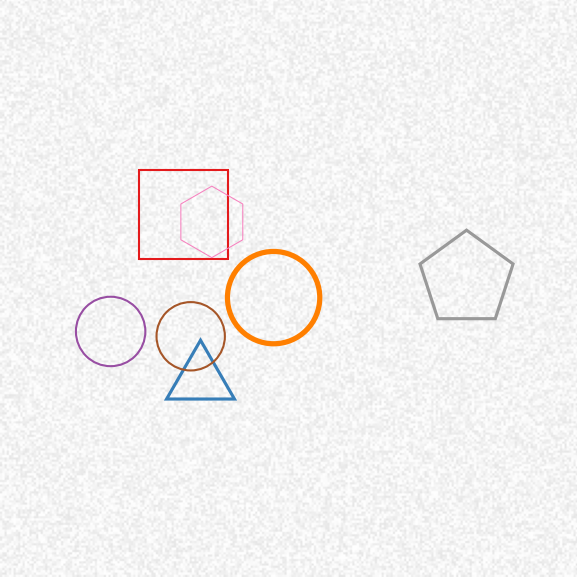[{"shape": "square", "thickness": 1, "radius": 0.39, "center": [0.319, 0.627]}, {"shape": "triangle", "thickness": 1.5, "radius": 0.34, "center": [0.347, 0.342]}, {"shape": "circle", "thickness": 1, "radius": 0.3, "center": [0.192, 0.425]}, {"shape": "circle", "thickness": 2.5, "radius": 0.4, "center": [0.474, 0.484]}, {"shape": "circle", "thickness": 1, "radius": 0.3, "center": [0.33, 0.417]}, {"shape": "hexagon", "thickness": 0.5, "radius": 0.31, "center": [0.367, 0.615]}, {"shape": "pentagon", "thickness": 1.5, "radius": 0.42, "center": [0.808, 0.516]}]